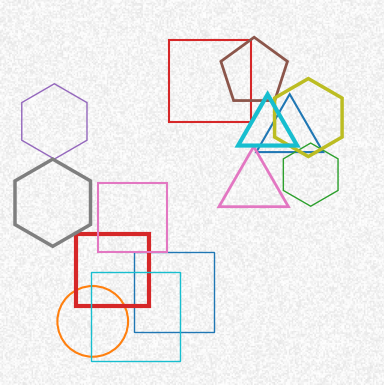[{"shape": "square", "thickness": 1, "radius": 0.52, "center": [0.452, 0.242]}, {"shape": "triangle", "thickness": 1.5, "radius": 0.5, "center": [0.753, 0.655]}, {"shape": "circle", "thickness": 1.5, "radius": 0.46, "center": [0.241, 0.165]}, {"shape": "hexagon", "thickness": 1, "radius": 0.41, "center": [0.807, 0.546]}, {"shape": "square", "thickness": 1.5, "radius": 0.53, "center": [0.545, 0.79]}, {"shape": "square", "thickness": 3, "radius": 0.47, "center": [0.291, 0.298]}, {"shape": "hexagon", "thickness": 1, "radius": 0.49, "center": [0.141, 0.685]}, {"shape": "pentagon", "thickness": 2, "radius": 0.45, "center": [0.66, 0.812]}, {"shape": "triangle", "thickness": 2, "radius": 0.52, "center": [0.659, 0.515]}, {"shape": "square", "thickness": 1.5, "radius": 0.44, "center": [0.344, 0.436]}, {"shape": "hexagon", "thickness": 2.5, "radius": 0.57, "center": [0.137, 0.473]}, {"shape": "hexagon", "thickness": 2.5, "radius": 0.51, "center": [0.801, 0.695]}, {"shape": "triangle", "thickness": 3, "radius": 0.44, "center": [0.695, 0.666]}, {"shape": "square", "thickness": 1, "radius": 0.58, "center": [0.353, 0.178]}]